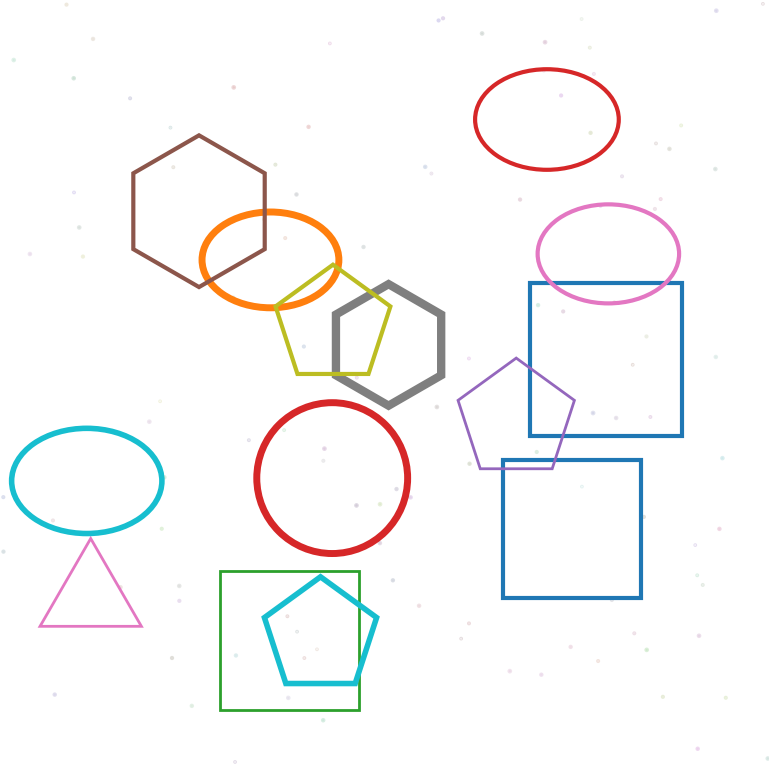[{"shape": "square", "thickness": 1.5, "radius": 0.5, "center": [0.787, 0.534]}, {"shape": "square", "thickness": 1.5, "radius": 0.45, "center": [0.743, 0.313]}, {"shape": "oval", "thickness": 2.5, "radius": 0.44, "center": [0.351, 0.662]}, {"shape": "square", "thickness": 1, "radius": 0.45, "center": [0.376, 0.168]}, {"shape": "circle", "thickness": 2.5, "radius": 0.49, "center": [0.431, 0.379]}, {"shape": "oval", "thickness": 1.5, "radius": 0.47, "center": [0.71, 0.845]}, {"shape": "pentagon", "thickness": 1, "radius": 0.4, "center": [0.67, 0.456]}, {"shape": "hexagon", "thickness": 1.5, "radius": 0.49, "center": [0.258, 0.726]}, {"shape": "triangle", "thickness": 1, "radius": 0.38, "center": [0.118, 0.225]}, {"shape": "oval", "thickness": 1.5, "radius": 0.46, "center": [0.79, 0.67]}, {"shape": "hexagon", "thickness": 3, "radius": 0.39, "center": [0.505, 0.552]}, {"shape": "pentagon", "thickness": 1.5, "radius": 0.39, "center": [0.432, 0.578]}, {"shape": "oval", "thickness": 2, "radius": 0.49, "center": [0.113, 0.375]}, {"shape": "pentagon", "thickness": 2, "radius": 0.38, "center": [0.416, 0.174]}]